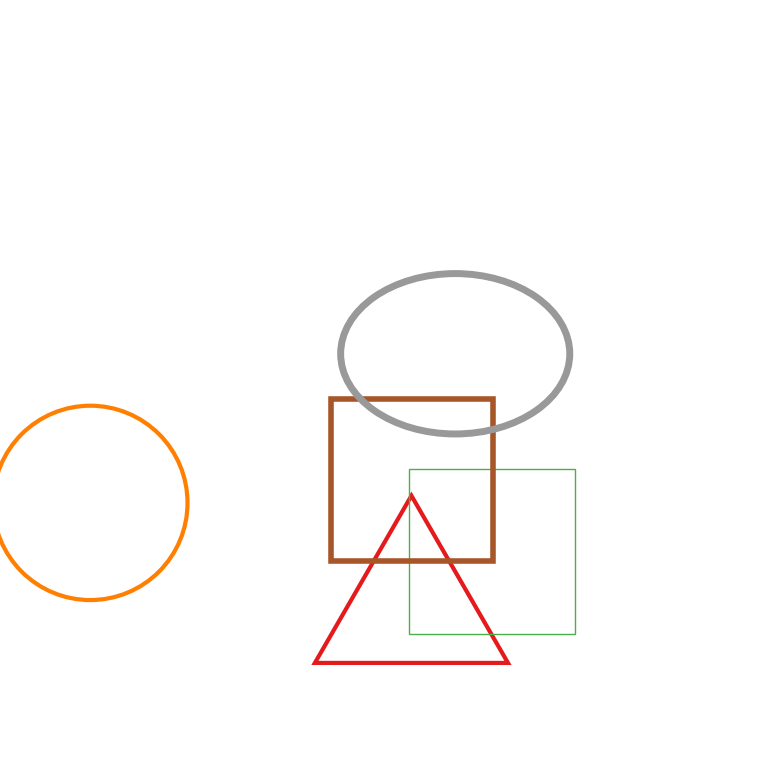[{"shape": "triangle", "thickness": 1.5, "radius": 0.72, "center": [0.534, 0.211]}, {"shape": "square", "thickness": 0.5, "radius": 0.54, "center": [0.639, 0.284]}, {"shape": "circle", "thickness": 1.5, "radius": 0.63, "center": [0.117, 0.347]}, {"shape": "square", "thickness": 2, "radius": 0.53, "center": [0.535, 0.377]}, {"shape": "oval", "thickness": 2.5, "radius": 0.74, "center": [0.591, 0.541]}]